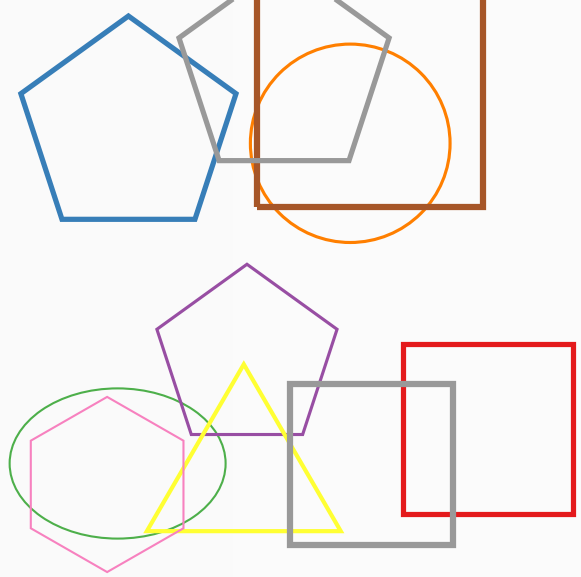[{"shape": "square", "thickness": 2.5, "radius": 0.73, "center": [0.84, 0.256]}, {"shape": "pentagon", "thickness": 2.5, "radius": 0.97, "center": [0.221, 0.777]}, {"shape": "oval", "thickness": 1, "radius": 0.93, "center": [0.202, 0.197]}, {"shape": "pentagon", "thickness": 1.5, "radius": 0.81, "center": [0.425, 0.379]}, {"shape": "circle", "thickness": 1.5, "radius": 0.86, "center": [0.603, 0.751]}, {"shape": "triangle", "thickness": 2, "radius": 0.96, "center": [0.419, 0.176]}, {"shape": "square", "thickness": 3, "radius": 0.97, "center": [0.636, 0.835]}, {"shape": "hexagon", "thickness": 1, "radius": 0.76, "center": [0.184, 0.16]}, {"shape": "pentagon", "thickness": 2.5, "radius": 0.95, "center": [0.489, 0.875]}, {"shape": "square", "thickness": 3, "radius": 0.7, "center": [0.639, 0.195]}]